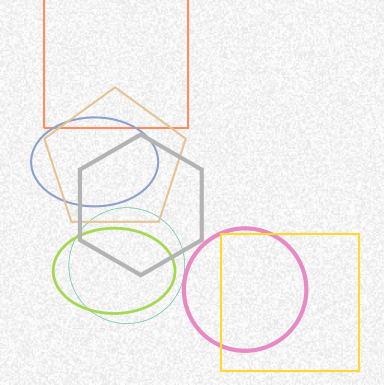[{"shape": "circle", "thickness": 0.5, "radius": 0.75, "center": [0.329, 0.31]}, {"shape": "square", "thickness": 1.5, "radius": 0.93, "center": [0.302, 0.854]}, {"shape": "oval", "thickness": 1.5, "radius": 0.83, "center": [0.246, 0.58]}, {"shape": "circle", "thickness": 3, "radius": 0.8, "center": [0.637, 0.248]}, {"shape": "oval", "thickness": 2, "radius": 0.79, "center": [0.296, 0.296]}, {"shape": "square", "thickness": 1.5, "radius": 0.9, "center": [0.754, 0.214]}, {"shape": "pentagon", "thickness": 1.5, "radius": 0.97, "center": [0.299, 0.58]}, {"shape": "hexagon", "thickness": 3, "radius": 0.91, "center": [0.366, 0.468]}]